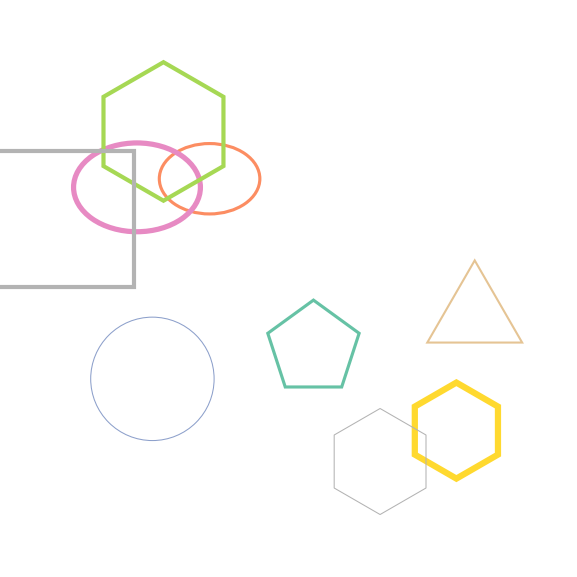[{"shape": "pentagon", "thickness": 1.5, "radius": 0.42, "center": [0.543, 0.396]}, {"shape": "oval", "thickness": 1.5, "radius": 0.44, "center": [0.363, 0.69]}, {"shape": "circle", "thickness": 0.5, "radius": 0.53, "center": [0.264, 0.343]}, {"shape": "oval", "thickness": 2.5, "radius": 0.55, "center": [0.237, 0.675]}, {"shape": "hexagon", "thickness": 2, "radius": 0.6, "center": [0.283, 0.772]}, {"shape": "hexagon", "thickness": 3, "radius": 0.42, "center": [0.79, 0.254]}, {"shape": "triangle", "thickness": 1, "radius": 0.47, "center": [0.822, 0.453]}, {"shape": "hexagon", "thickness": 0.5, "radius": 0.46, "center": [0.658, 0.2]}, {"shape": "square", "thickness": 2, "radius": 0.59, "center": [0.115, 0.62]}]